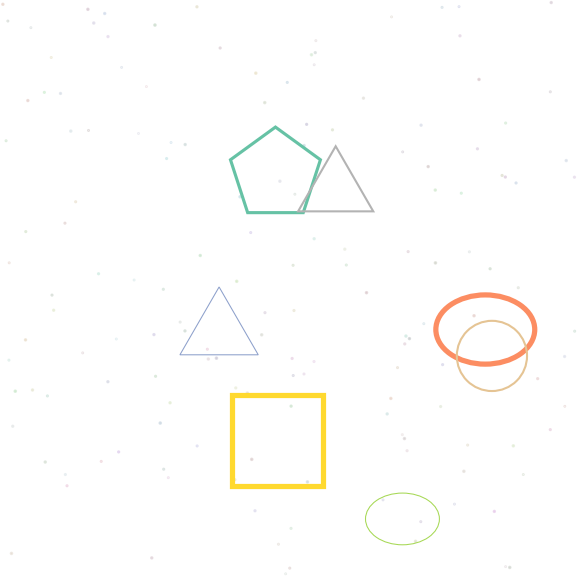[{"shape": "pentagon", "thickness": 1.5, "radius": 0.41, "center": [0.477, 0.697]}, {"shape": "oval", "thickness": 2.5, "radius": 0.43, "center": [0.84, 0.429]}, {"shape": "triangle", "thickness": 0.5, "radius": 0.39, "center": [0.379, 0.424]}, {"shape": "oval", "thickness": 0.5, "radius": 0.32, "center": [0.697, 0.101]}, {"shape": "square", "thickness": 2.5, "radius": 0.39, "center": [0.481, 0.236]}, {"shape": "circle", "thickness": 1, "radius": 0.3, "center": [0.852, 0.383]}, {"shape": "triangle", "thickness": 1, "radius": 0.38, "center": [0.581, 0.671]}]